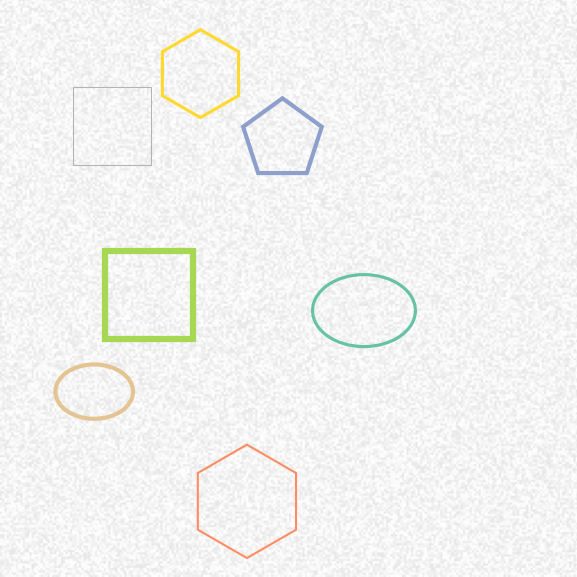[{"shape": "oval", "thickness": 1.5, "radius": 0.45, "center": [0.63, 0.461]}, {"shape": "hexagon", "thickness": 1, "radius": 0.49, "center": [0.428, 0.131]}, {"shape": "pentagon", "thickness": 2, "radius": 0.36, "center": [0.489, 0.757]}, {"shape": "square", "thickness": 3, "radius": 0.38, "center": [0.258, 0.488]}, {"shape": "hexagon", "thickness": 1.5, "radius": 0.38, "center": [0.347, 0.872]}, {"shape": "oval", "thickness": 2, "radius": 0.34, "center": [0.163, 0.321]}, {"shape": "square", "thickness": 0.5, "radius": 0.34, "center": [0.194, 0.781]}]